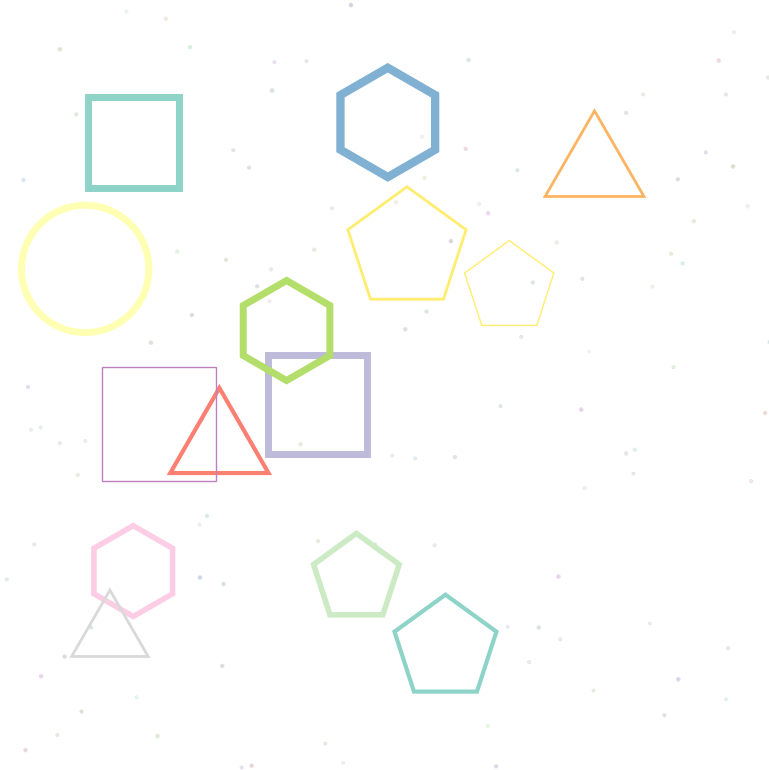[{"shape": "square", "thickness": 2.5, "radius": 0.29, "center": [0.173, 0.815]}, {"shape": "pentagon", "thickness": 1.5, "radius": 0.35, "center": [0.579, 0.158]}, {"shape": "circle", "thickness": 2.5, "radius": 0.41, "center": [0.111, 0.651]}, {"shape": "square", "thickness": 2.5, "radius": 0.32, "center": [0.412, 0.475]}, {"shape": "triangle", "thickness": 1.5, "radius": 0.37, "center": [0.285, 0.423]}, {"shape": "hexagon", "thickness": 3, "radius": 0.35, "center": [0.504, 0.841]}, {"shape": "triangle", "thickness": 1, "radius": 0.37, "center": [0.772, 0.782]}, {"shape": "hexagon", "thickness": 2.5, "radius": 0.32, "center": [0.372, 0.571]}, {"shape": "hexagon", "thickness": 2, "radius": 0.29, "center": [0.173, 0.258]}, {"shape": "triangle", "thickness": 1, "radius": 0.29, "center": [0.143, 0.176]}, {"shape": "square", "thickness": 0.5, "radius": 0.37, "center": [0.207, 0.45]}, {"shape": "pentagon", "thickness": 2, "radius": 0.29, "center": [0.463, 0.249]}, {"shape": "pentagon", "thickness": 0.5, "radius": 0.3, "center": [0.661, 0.627]}, {"shape": "pentagon", "thickness": 1, "radius": 0.4, "center": [0.529, 0.677]}]